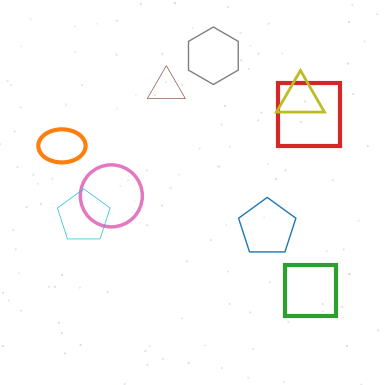[{"shape": "pentagon", "thickness": 1, "radius": 0.39, "center": [0.694, 0.409]}, {"shape": "oval", "thickness": 3, "radius": 0.31, "center": [0.161, 0.621]}, {"shape": "square", "thickness": 3, "radius": 0.33, "center": [0.806, 0.246]}, {"shape": "square", "thickness": 3, "radius": 0.41, "center": [0.803, 0.703]}, {"shape": "triangle", "thickness": 0.5, "radius": 0.29, "center": [0.432, 0.772]}, {"shape": "circle", "thickness": 2.5, "radius": 0.4, "center": [0.289, 0.491]}, {"shape": "hexagon", "thickness": 1, "radius": 0.37, "center": [0.554, 0.855]}, {"shape": "triangle", "thickness": 2, "radius": 0.36, "center": [0.78, 0.745]}, {"shape": "pentagon", "thickness": 0.5, "radius": 0.36, "center": [0.218, 0.438]}]